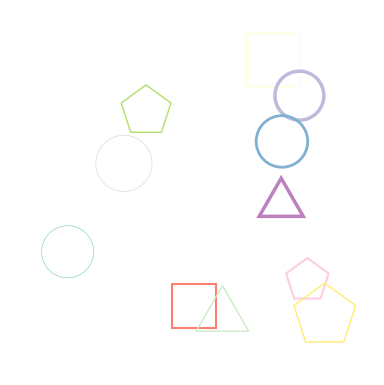[{"shape": "circle", "thickness": 0.5, "radius": 0.34, "center": [0.176, 0.346]}, {"shape": "square", "thickness": 0.5, "radius": 0.34, "center": [0.707, 0.846]}, {"shape": "circle", "thickness": 2.5, "radius": 0.32, "center": [0.778, 0.752]}, {"shape": "square", "thickness": 1.5, "radius": 0.29, "center": [0.504, 0.205]}, {"shape": "circle", "thickness": 2, "radius": 0.33, "center": [0.732, 0.633]}, {"shape": "pentagon", "thickness": 1, "radius": 0.34, "center": [0.379, 0.711]}, {"shape": "pentagon", "thickness": 1.5, "radius": 0.29, "center": [0.798, 0.272]}, {"shape": "circle", "thickness": 0.5, "radius": 0.37, "center": [0.322, 0.576]}, {"shape": "triangle", "thickness": 2.5, "radius": 0.33, "center": [0.73, 0.471]}, {"shape": "triangle", "thickness": 1, "radius": 0.39, "center": [0.578, 0.179]}, {"shape": "pentagon", "thickness": 1, "radius": 0.42, "center": [0.843, 0.18]}]